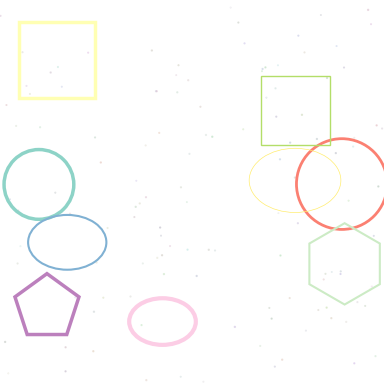[{"shape": "circle", "thickness": 2.5, "radius": 0.45, "center": [0.101, 0.521]}, {"shape": "square", "thickness": 2.5, "radius": 0.49, "center": [0.149, 0.843]}, {"shape": "circle", "thickness": 2, "radius": 0.59, "center": [0.888, 0.522]}, {"shape": "oval", "thickness": 1.5, "radius": 0.51, "center": [0.175, 0.371]}, {"shape": "square", "thickness": 1, "radius": 0.45, "center": [0.767, 0.712]}, {"shape": "oval", "thickness": 3, "radius": 0.43, "center": [0.422, 0.165]}, {"shape": "pentagon", "thickness": 2.5, "radius": 0.44, "center": [0.122, 0.202]}, {"shape": "hexagon", "thickness": 1.5, "radius": 0.53, "center": [0.895, 0.315]}, {"shape": "oval", "thickness": 0.5, "radius": 0.6, "center": [0.766, 0.531]}]